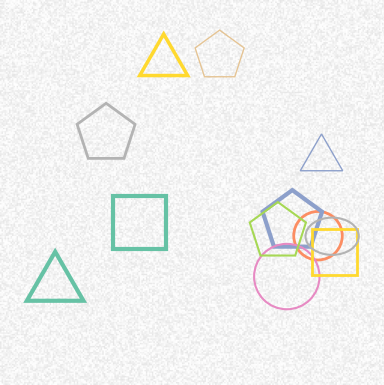[{"shape": "triangle", "thickness": 3, "radius": 0.42, "center": [0.143, 0.261]}, {"shape": "square", "thickness": 3, "radius": 0.35, "center": [0.362, 0.422]}, {"shape": "circle", "thickness": 2, "radius": 0.31, "center": [0.826, 0.388]}, {"shape": "pentagon", "thickness": 3, "radius": 0.41, "center": [0.759, 0.425]}, {"shape": "triangle", "thickness": 1, "radius": 0.32, "center": [0.835, 0.588]}, {"shape": "circle", "thickness": 1.5, "radius": 0.42, "center": [0.745, 0.282]}, {"shape": "pentagon", "thickness": 1.5, "radius": 0.38, "center": [0.722, 0.398]}, {"shape": "square", "thickness": 2, "radius": 0.3, "center": [0.869, 0.345]}, {"shape": "triangle", "thickness": 2.5, "radius": 0.36, "center": [0.425, 0.84]}, {"shape": "pentagon", "thickness": 1, "radius": 0.33, "center": [0.57, 0.855]}, {"shape": "oval", "thickness": 1.5, "radius": 0.35, "center": [0.863, 0.386]}, {"shape": "pentagon", "thickness": 2, "radius": 0.4, "center": [0.276, 0.653]}]